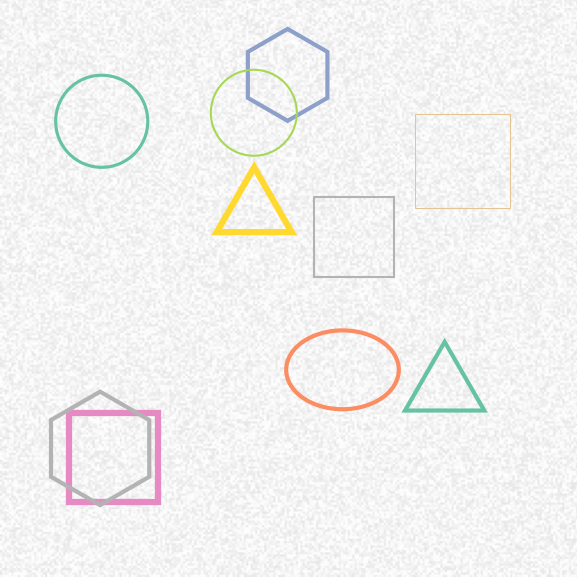[{"shape": "circle", "thickness": 1.5, "radius": 0.4, "center": [0.176, 0.789]}, {"shape": "triangle", "thickness": 2, "radius": 0.4, "center": [0.77, 0.328]}, {"shape": "oval", "thickness": 2, "radius": 0.49, "center": [0.593, 0.359]}, {"shape": "hexagon", "thickness": 2, "radius": 0.4, "center": [0.498, 0.869]}, {"shape": "square", "thickness": 3, "radius": 0.39, "center": [0.197, 0.207]}, {"shape": "circle", "thickness": 1, "radius": 0.37, "center": [0.44, 0.804]}, {"shape": "triangle", "thickness": 3, "radius": 0.37, "center": [0.44, 0.635]}, {"shape": "square", "thickness": 0.5, "radius": 0.41, "center": [0.801, 0.721]}, {"shape": "square", "thickness": 1, "radius": 0.34, "center": [0.613, 0.589]}, {"shape": "hexagon", "thickness": 2, "radius": 0.49, "center": [0.173, 0.223]}]